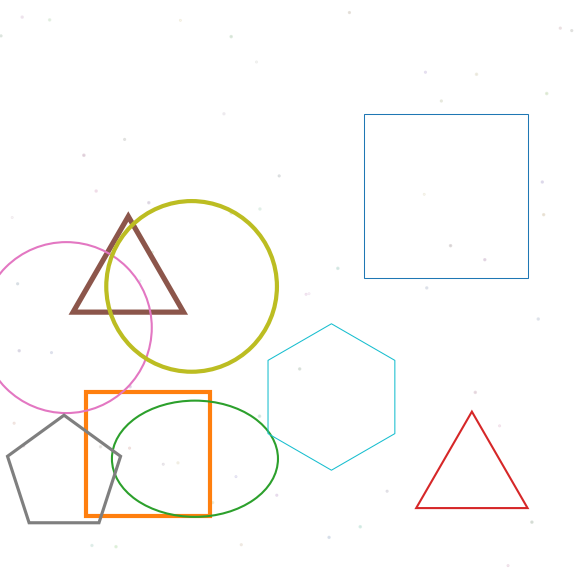[{"shape": "square", "thickness": 0.5, "radius": 0.71, "center": [0.772, 0.659]}, {"shape": "square", "thickness": 2, "radius": 0.54, "center": [0.256, 0.213]}, {"shape": "oval", "thickness": 1, "radius": 0.72, "center": [0.338, 0.205]}, {"shape": "triangle", "thickness": 1, "radius": 0.56, "center": [0.817, 0.175]}, {"shape": "triangle", "thickness": 2.5, "radius": 0.55, "center": [0.222, 0.514]}, {"shape": "circle", "thickness": 1, "radius": 0.74, "center": [0.115, 0.432]}, {"shape": "pentagon", "thickness": 1.5, "radius": 0.51, "center": [0.111, 0.177]}, {"shape": "circle", "thickness": 2, "radius": 0.74, "center": [0.332, 0.503]}, {"shape": "hexagon", "thickness": 0.5, "radius": 0.63, "center": [0.574, 0.312]}]